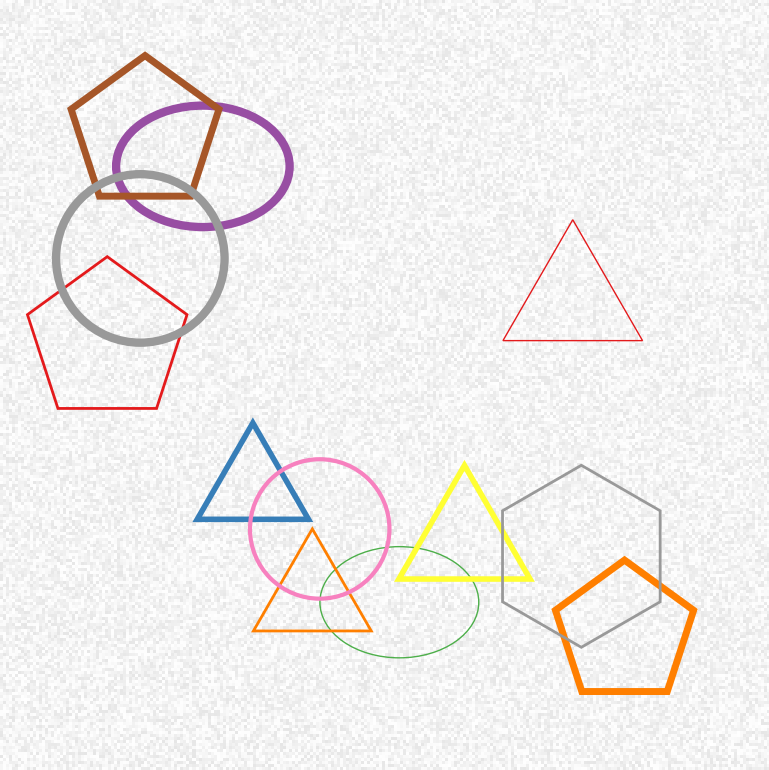[{"shape": "pentagon", "thickness": 1, "radius": 0.54, "center": [0.139, 0.558]}, {"shape": "triangle", "thickness": 0.5, "radius": 0.52, "center": [0.744, 0.61]}, {"shape": "triangle", "thickness": 2, "radius": 0.42, "center": [0.328, 0.367]}, {"shape": "oval", "thickness": 0.5, "radius": 0.52, "center": [0.519, 0.218]}, {"shape": "oval", "thickness": 3, "radius": 0.56, "center": [0.263, 0.784]}, {"shape": "triangle", "thickness": 1, "radius": 0.44, "center": [0.406, 0.225]}, {"shape": "pentagon", "thickness": 2.5, "radius": 0.47, "center": [0.811, 0.178]}, {"shape": "triangle", "thickness": 2, "radius": 0.49, "center": [0.603, 0.297]}, {"shape": "pentagon", "thickness": 2.5, "radius": 0.5, "center": [0.188, 0.827]}, {"shape": "circle", "thickness": 1.5, "radius": 0.45, "center": [0.415, 0.313]}, {"shape": "circle", "thickness": 3, "radius": 0.55, "center": [0.182, 0.664]}, {"shape": "hexagon", "thickness": 1, "radius": 0.59, "center": [0.755, 0.278]}]